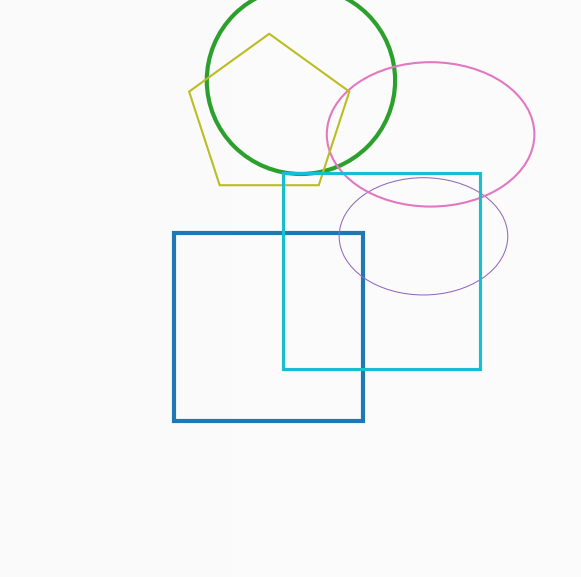[{"shape": "square", "thickness": 2, "radius": 0.81, "center": [0.462, 0.432]}, {"shape": "circle", "thickness": 2, "radius": 0.81, "center": [0.518, 0.86]}, {"shape": "oval", "thickness": 0.5, "radius": 0.73, "center": [0.729, 0.59]}, {"shape": "oval", "thickness": 1, "radius": 0.89, "center": [0.741, 0.766]}, {"shape": "pentagon", "thickness": 1, "radius": 0.72, "center": [0.463, 0.796]}, {"shape": "square", "thickness": 1.5, "radius": 0.85, "center": [0.656, 0.53]}]